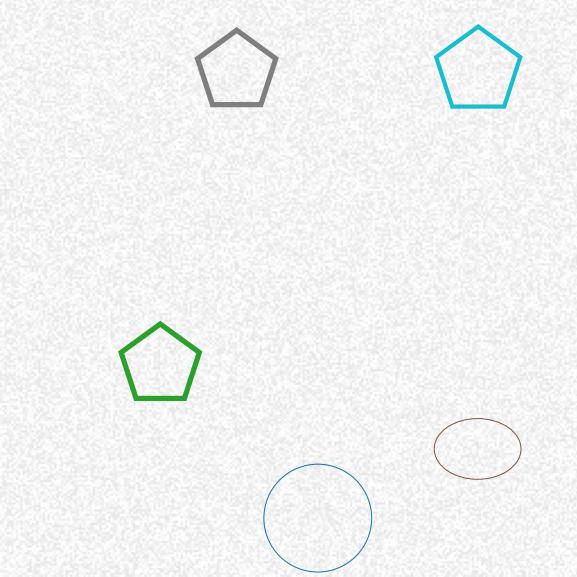[{"shape": "circle", "thickness": 0.5, "radius": 0.47, "center": [0.55, 0.102]}, {"shape": "pentagon", "thickness": 2.5, "radius": 0.36, "center": [0.277, 0.367]}, {"shape": "oval", "thickness": 0.5, "radius": 0.38, "center": [0.827, 0.222]}, {"shape": "pentagon", "thickness": 2.5, "radius": 0.36, "center": [0.41, 0.876]}, {"shape": "pentagon", "thickness": 2, "radius": 0.38, "center": [0.828, 0.877]}]